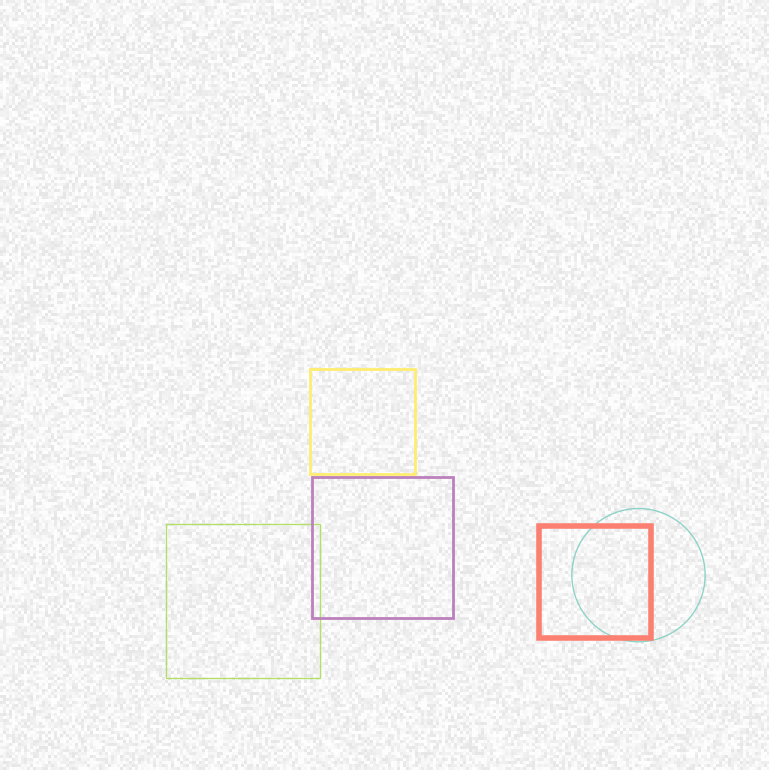[{"shape": "circle", "thickness": 0.5, "radius": 0.43, "center": [0.829, 0.253]}, {"shape": "square", "thickness": 2, "radius": 0.36, "center": [0.773, 0.244]}, {"shape": "square", "thickness": 0.5, "radius": 0.5, "center": [0.315, 0.219]}, {"shape": "square", "thickness": 1, "radius": 0.46, "center": [0.496, 0.289]}, {"shape": "square", "thickness": 1, "radius": 0.34, "center": [0.471, 0.453]}]